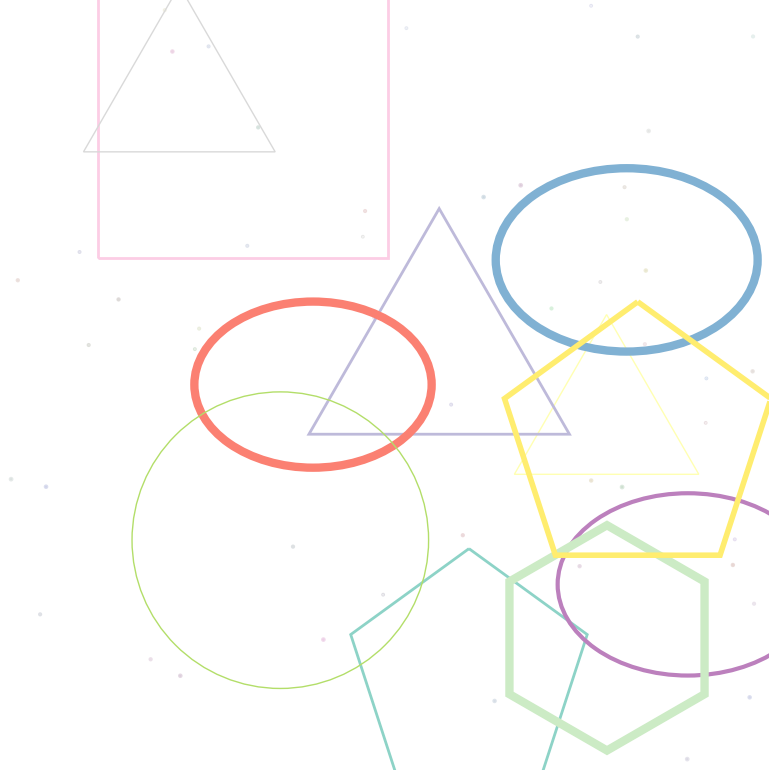[{"shape": "pentagon", "thickness": 1, "radius": 0.81, "center": [0.609, 0.126]}, {"shape": "triangle", "thickness": 0.5, "radius": 0.69, "center": [0.788, 0.453]}, {"shape": "triangle", "thickness": 1, "radius": 0.98, "center": [0.57, 0.534]}, {"shape": "oval", "thickness": 3, "radius": 0.77, "center": [0.406, 0.5]}, {"shape": "oval", "thickness": 3, "radius": 0.85, "center": [0.814, 0.662]}, {"shape": "circle", "thickness": 0.5, "radius": 0.96, "center": [0.364, 0.298]}, {"shape": "square", "thickness": 1, "radius": 0.94, "center": [0.316, 0.853]}, {"shape": "triangle", "thickness": 0.5, "radius": 0.72, "center": [0.233, 0.875]}, {"shape": "oval", "thickness": 1.5, "radius": 0.85, "center": [0.893, 0.241]}, {"shape": "hexagon", "thickness": 3, "radius": 0.73, "center": [0.788, 0.172]}, {"shape": "pentagon", "thickness": 2, "radius": 0.91, "center": [0.828, 0.426]}]